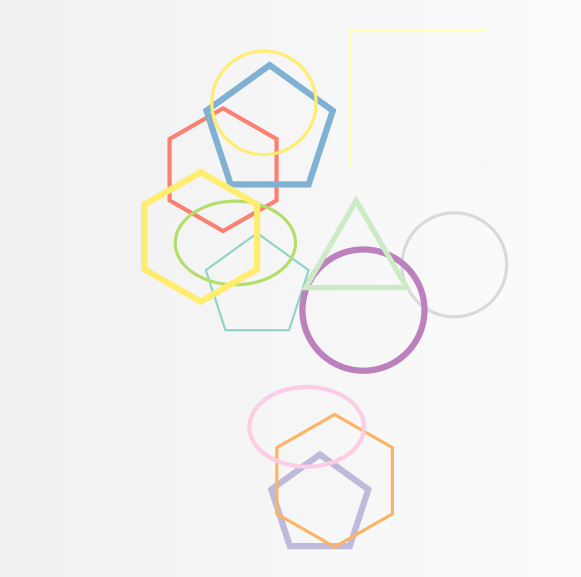[{"shape": "pentagon", "thickness": 1, "radius": 0.46, "center": [0.443, 0.503]}, {"shape": "square", "thickness": 0.5, "radius": 0.59, "center": [0.72, 0.829]}, {"shape": "pentagon", "thickness": 3, "radius": 0.44, "center": [0.55, 0.124]}, {"shape": "hexagon", "thickness": 2, "radius": 0.53, "center": [0.384, 0.705]}, {"shape": "pentagon", "thickness": 3, "radius": 0.57, "center": [0.464, 0.772]}, {"shape": "hexagon", "thickness": 1.5, "radius": 0.57, "center": [0.576, 0.167]}, {"shape": "oval", "thickness": 1.5, "radius": 0.52, "center": [0.405, 0.578]}, {"shape": "oval", "thickness": 2, "radius": 0.49, "center": [0.528, 0.26]}, {"shape": "circle", "thickness": 1.5, "radius": 0.45, "center": [0.782, 0.541]}, {"shape": "circle", "thickness": 3, "radius": 0.52, "center": [0.625, 0.462]}, {"shape": "triangle", "thickness": 2.5, "radius": 0.5, "center": [0.613, 0.551]}, {"shape": "hexagon", "thickness": 3, "radius": 0.56, "center": [0.345, 0.589]}, {"shape": "circle", "thickness": 1.5, "radius": 0.45, "center": [0.454, 0.821]}]